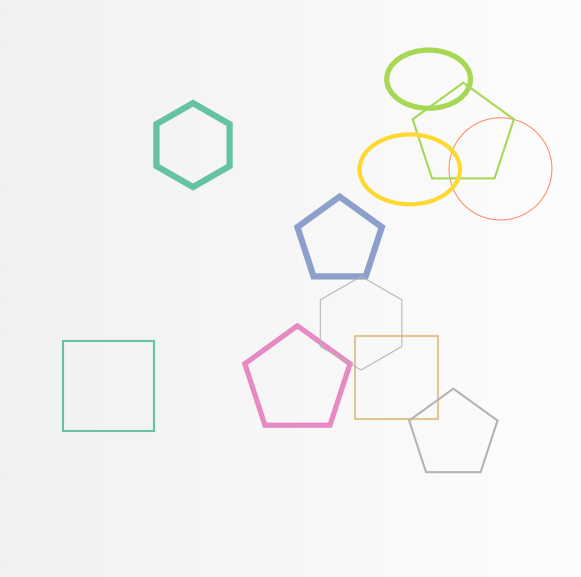[{"shape": "hexagon", "thickness": 3, "radius": 0.36, "center": [0.332, 0.748]}, {"shape": "square", "thickness": 1, "radius": 0.39, "center": [0.187, 0.331]}, {"shape": "circle", "thickness": 0.5, "radius": 0.44, "center": [0.861, 0.707]}, {"shape": "pentagon", "thickness": 3, "radius": 0.38, "center": [0.584, 0.582]}, {"shape": "pentagon", "thickness": 2.5, "radius": 0.48, "center": [0.512, 0.34]}, {"shape": "pentagon", "thickness": 1, "radius": 0.46, "center": [0.797, 0.764]}, {"shape": "oval", "thickness": 2.5, "radius": 0.36, "center": [0.737, 0.862]}, {"shape": "oval", "thickness": 2, "radius": 0.43, "center": [0.705, 0.706]}, {"shape": "square", "thickness": 1, "radius": 0.36, "center": [0.682, 0.346]}, {"shape": "hexagon", "thickness": 0.5, "radius": 0.4, "center": [0.621, 0.44]}, {"shape": "pentagon", "thickness": 1, "radius": 0.4, "center": [0.78, 0.246]}]